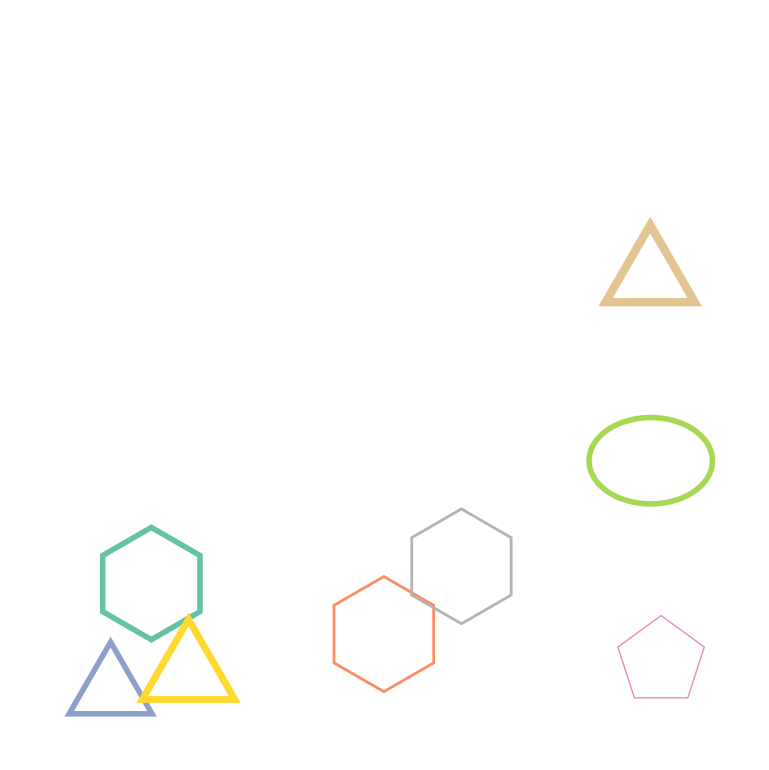[{"shape": "hexagon", "thickness": 2, "radius": 0.36, "center": [0.197, 0.242]}, {"shape": "hexagon", "thickness": 1, "radius": 0.37, "center": [0.499, 0.176]}, {"shape": "triangle", "thickness": 2, "radius": 0.31, "center": [0.144, 0.104]}, {"shape": "pentagon", "thickness": 0.5, "radius": 0.3, "center": [0.859, 0.141]}, {"shape": "oval", "thickness": 2, "radius": 0.4, "center": [0.845, 0.402]}, {"shape": "triangle", "thickness": 2.5, "radius": 0.35, "center": [0.245, 0.126]}, {"shape": "triangle", "thickness": 3, "radius": 0.33, "center": [0.844, 0.641]}, {"shape": "hexagon", "thickness": 1, "radius": 0.37, "center": [0.599, 0.264]}]